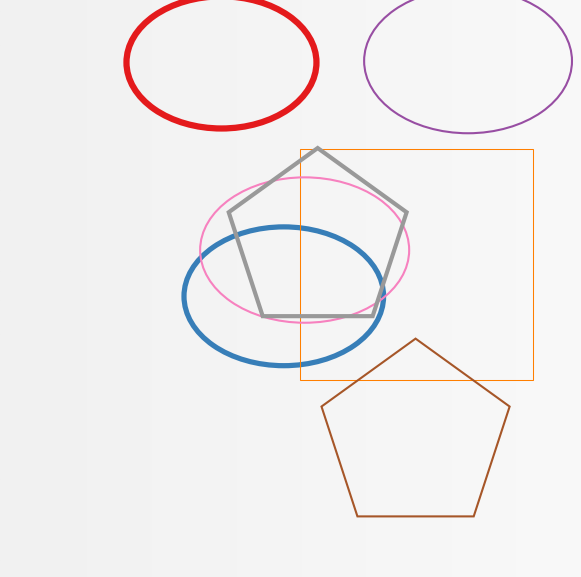[{"shape": "oval", "thickness": 3, "radius": 0.82, "center": [0.381, 0.891]}, {"shape": "oval", "thickness": 2.5, "radius": 0.86, "center": [0.488, 0.486]}, {"shape": "oval", "thickness": 1, "radius": 0.89, "center": [0.805, 0.894]}, {"shape": "square", "thickness": 0.5, "radius": 1.0, "center": [0.717, 0.542]}, {"shape": "pentagon", "thickness": 1, "radius": 0.85, "center": [0.715, 0.243]}, {"shape": "oval", "thickness": 1, "radius": 0.9, "center": [0.524, 0.566]}, {"shape": "pentagon", "thickness": 2, "radius": 0.8, "center": [0.547, 0.582]}]